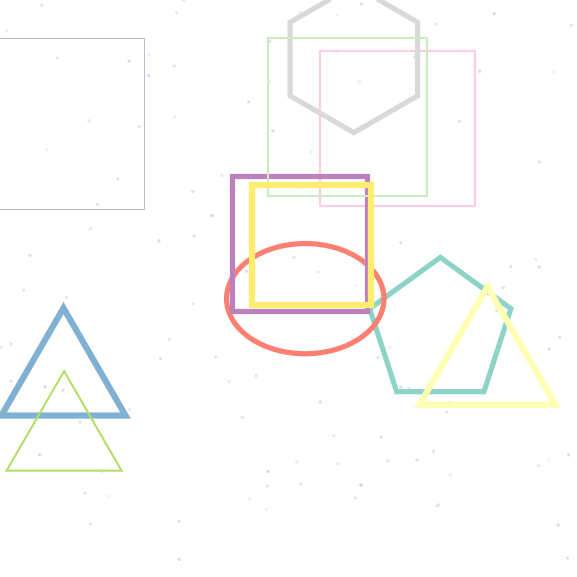[{"shape": "pentagon", "thickness": 2.5, "radius": 0.64, "center": [0.762, 0.425]}, {"shape": "triangle", "thickness": 3, "radius": 0.68, "center": [0.844, 0.366]}, {"shape": "square", "thickness": 0.5, "radius": 0.74, "center": [0.101, 0.785]}, {"shape": "oval", "thickness": 2.5, "radius": 0.68, "center": [0.529, 0.482]}, {"shape": "triangle", "thickness": 3, "radius": 0.62, "center": [0.11, 0.342]}, {"shape": "triangle", "thickness": 1, "radius": 0.57, "center": [0.111, 0.242]}, {"shape": "square", "thickness": 1, "radius": 0.67, "center": [0.689, 0.777]}, {"shape": "hexagon", "thickness": 2.5, "radius": 0.64, "center": [0.613, 0.897]}, {"shape": "square", "thickness": 2.5, "radius": 0.59, "center": [0.519, 0.577]}, {"shape": "square", "thickness": 1, "radius": 0.69, "center": [0.602, 0.796]}, {"shape": "square", "thickness": 3, "radius": 0.52, "center": [0.539, 0.575]}]